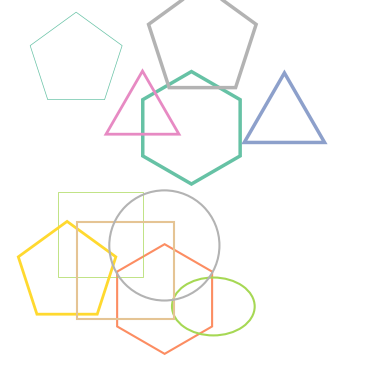[{"shape": "hexagon", "thickness": 2.5, "radius": 0.73, "center": [0.497, 0.668]}, {"shape": "pentagon", "thickness": 0.5, "radius": 0.63, "center": [0.198, 0.843]}, {"shape": "hexagon", "thickness": 1.5, "radius": 0.71, "center": [0.428, 0.223]}, {"shape": "triangle", "thickness": 2.5, "radius": 0.6, "center": [0.739, 0.69]}, {"shape": "triangle", "thickness": 2, "radius": 0.55, "center": [0.37, 0.706]}, {"shape": "square", "thickness": 0.5, "radius": 0.55, "center": [0.261, 0.391]}, {"shape": "oval", "thickness": 1.5, "radius": 0.54, "center": [0.554, 0.204]}, {"shape": "pentagon", "thickness": 2, "radius": 0.67, "center": [0.174, 0.292]}, {"shape": "square", "thickness": 1.5, "radius": 0.63, "center": [0.325, 0.297]}, {"shape": "pentagon", "thickness": 2.5, "radius": 0.73, "center": [0.526, 0.891]}, {"shape": "circle", "thickness": 1.5, "radius": 0.72, "center": [0.427, 0.362]}]